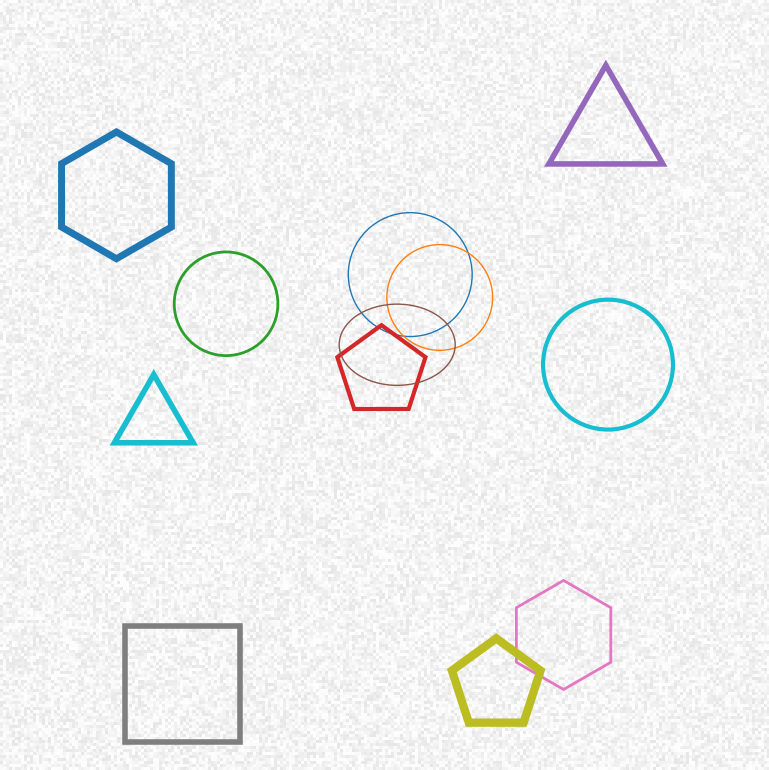[{"shape": "hexagon", "thickness": 2.5, "radius": 0.41, "center": [0.151, 0.746]}, {"shape": "circle", "thickness": 0.5, "radius": 0.4, "center": [0.533, 0.643]}, {"shape": "circle", "thickness": 0.5, "radius": 0.34, "center": [0.571, 0.614]}, {"shape": "circle", "thickness": 1, "radius": 0.34, "center": [0.294, 0.605]}, {"shape": "pentagon", "thickness": 1.5, "radius": 0.3, "center": [0.495, 0.518]}, {"shape": "triangle", "thickness": 2, "radius": 0.43, "center": [0.787, 0.83]}, {"shape": "oval", "thickness": 0.5, "radius": 0.38, "center": [0.516, 0.552]}, {"shape": "hexagon", "thickness": 1, "radius": 0.35, "center": [0.732, 0.175]}, {"shape": "square", "thickness": 2, "radius": 0.37, "center": [0.237, 0.112]}, {"shape": "pentagon", "thickness": 3, "radius": 0.3, "center": [0.644, 0.11]}, {"shape": "triangle", "thickness": 2, "radius": 0.3, "center": [0.2, 0.454]}, {"shape": "circle", "thickness": 1.5, "radius": 0.42, "center": [0.79, 0.526]}]